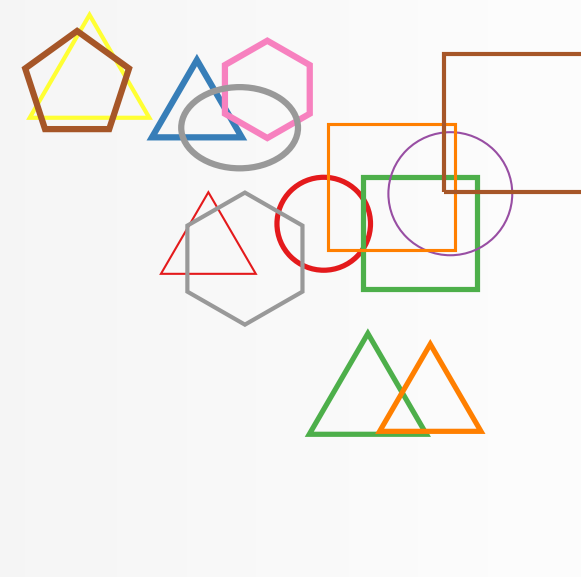[{"shape": "triangle", "thickness": 1, "radius": 0.47, "center": [0.358, 0.572]}, {"shape": "circle", "thickness": 2.5, "radius": 0.4, "center": [0.557, 0.612]}, {"shape": "triangle", "thickness": 3, "radius": 0.45, "center": [0.339, 0.806]}, {"shape": "square", "thickness": 2.5, "radius": 0.49, "center": [0.723, 0.596]}, {"shape": "triangle", "thickness": 2.5, "radius": 0.58, "center": [0.633, 0.305]}, {"shape": "circle", "thickness": 1, "radius": 0.53, "center": [0.775, 0.664]}, {"shape": "square", "thickness": 1.5, "radius": 0.54, "center": [0.674, 0.675]}, {"shape": "triangle", "thickness": 2.5, "radius": 0.5, "center": [0.74, 0.303]}, {"shape": "triangle", "thickness": 2, "radius": 0.59, "center": [0.154, 0.855]}, {"shape": "square", "thickness": 2, "radius": 0.6, "center": [0.883, 0.787]}, {"shape": "pentagon", "thickness": 3, "radius": 0.47, "center": [0.133, 0.852]}, {"shape": "hexagon", "thickness": 3, "radius": 0.42, "center": [0.46, 0.844]}, {"shape": "oval", "thickness": 3, "radius": 0.5, "center": [0.412, 0.778]}, {"shape": "hexagon", "thickness": 2, "radius": 0.57, "center": [0.421, 0.551]}]